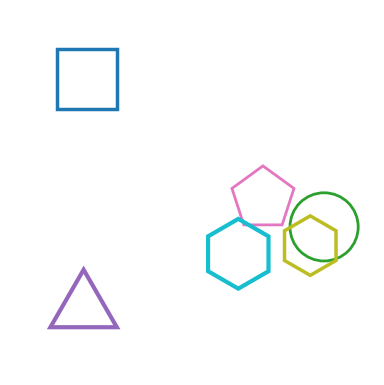[{"shape": "square", "thickness": 2.5, "radius": 0.39, "center": [0.227, 0.796]}, {"shape": "circle", "thickness": 2, "radius": 0.44, "center": [0.842, 0.411]}, {"shape": "triangle", "thickness": 3, "radius": 0.5, "center": [0.217, 0.2]}, {"shape": "pentagon", "thickness": 2, "radius": 0.42, "center": [0.683, 0.484]}, {"shape": "hexagon", "thickness": 2.5, "radius": 0.39, "center": [0.806, 0.362]}, {"shape": "hexagon", "thickness": 3, "radius": 0.45, "center": [0.619, 0.341]}]